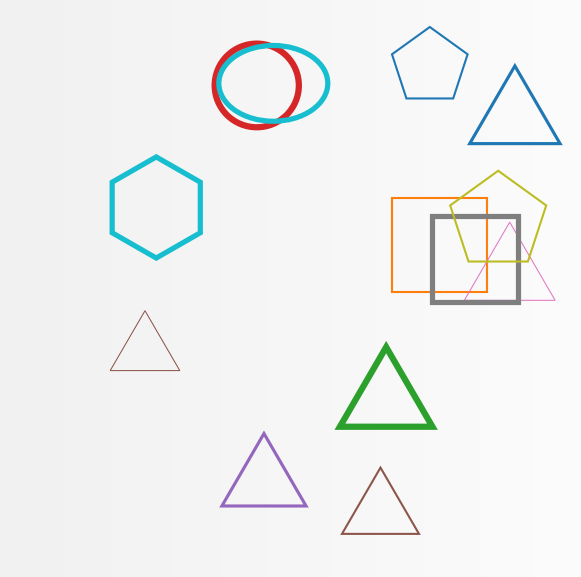[{"shape": "pentagon", "thickness": 1, "radius": 0.34, "center": [0.739, 0.884]}, {"shape": "triangle", "thickness": 1.5, "radius": 0.45, "center": [0.886, 0.795]}, {"shape": "square", "thickness": 1, "radius": 0.41, "center": [0.756, 0.574]}, {"shape": "triangle", "thickness": 3, "radius": 0.46, "center": [0.664, 0.306]}, {"shape": "circle", "thickness": 3, "radius": 0.36, "center": [0.442, 0.851]}, {"shape": "triangle", "thickness": 1.5, "radius": 0.42, "center": [0.454, 0.165]}, {"shape": "triangle", "thickness": 1, "radius": 0.38, "center": [0.655, 0.113]}, {"shape": "triangle", "thickness": 0.5, "radius": 0.35, "center": [0.249, 0.392]}, {"shape": "triangle", "thickness": 0.5, "radius": 0.45, "center": [0.877, 0.524]}, {"shape": "square", "thickness": 2.5, "radius": 0.37, "center": [0.817, 0.551]}, {"shape": "pentagon", "thickness": 1, "radius": 0.43, "center": [0.857, 0.617]}, {"shape": "oval", "thickness": 2.5, "radius": 0.47, "center": [0.47, 0.855]}, {"shape": "hexagon", "thickness": 2.5, "radius": 0.44, "center": [0.269, 0.64]}]